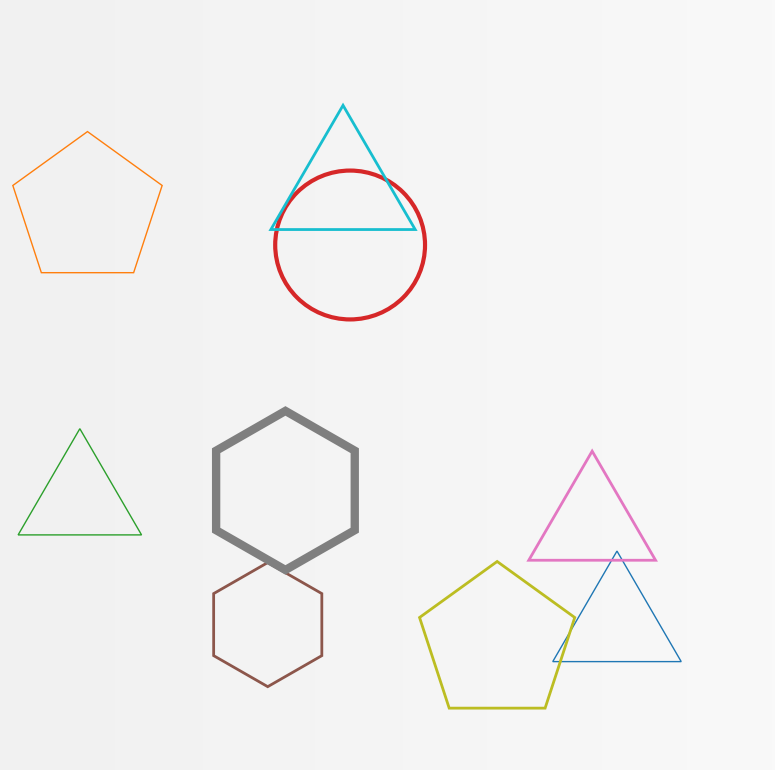[{"shape": "triangle", "thickness": 0.5, "radius": 0.48, "center": [0.796, 0.189]}, {"shape": "pentagon", "thickness": 0.5, "radius": 0.51, "center": [0.113, 0.728]}, {"shape": "triangle", "thickness": 0.5, "radius": 0.46, "center": [0.103, 0.351]}, {"shape": "circle", "thickness": 1.5, "radius": 0.48, "center": [0.452, 0.682]}, {"shape": "hexagon", "thickness": 1, "radius": 0.4, "center": [0.345, 0.189]}, {"shape": "triangle", "thickness": 1, "radius": 0.47, "center": [0.764, 0.32]}, {"shape": "hexagon", "thickness": 3, "radius": 0.52, "center": [0.368, 0.363]}, {"shape": "pentagon", "thickness": 1, "radius": 0.53, "center": [0.641, 0.166]}, {"shape": "triangle", "thickness": 1, "radius": 0.54, "center": [0.443, 0.756]}]